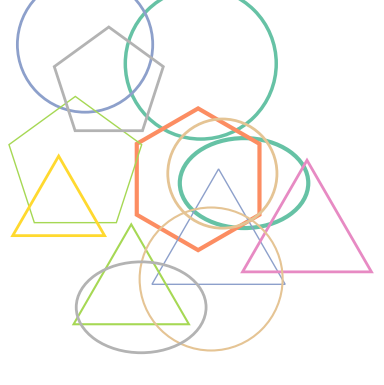[{"shape": "circle", "thickness": 2.5, "radius": 0.98, "center": [0.521, 0.835]}, {"shape": "oval", "thickness": 3, "radius": 0.83, "center": [0.634, 0.524]}, {"shape": "hexagon", "thickness": 3, "radius": 0.92, "center": [0.515, 0.534]}, {"shape": "circle", "thickness": 2, "radius": 0.88, "center": [0.221, 0.884]}, {"shape": "triangle", "thickness": 1, "radius": 1.0, "center": [0.568, 0.361]}, {"shape": "triangle", "thickness": 2, "radius": 0.97, "center": [0.797, 0.39]}, {"shape": "pentagon", "thickness": 1, "radius": 0.91, "center": [0.196, 0.568]}, {"shape": "triangle", "thickness": 1.5, "radius": 0.86, "center": [0.341, 0.244]}, {"shape": "triangle", "thickness": 2, "radius": 0.69, "center": [0.152, 0.457]}, {"shape": "circle", "thickness": 1.5, "radius": 0.93, "center": [0.548, 0.275]}, {"shape": "circle", "thickness": 2, "radius": 0.71, "center": [0.578, 0.549]}, {"shape": "pentagon", "thickness": 2, "radius": 0.74, "center": [0.283, 0.781]}, {"shape": "oval", "thickness": 2, "radius": 0.84, "center": [0.367, 0.202]}]